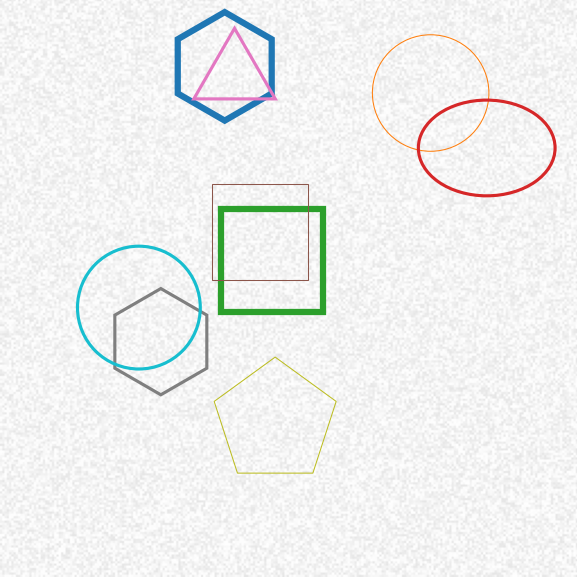[{"shape": "hexagon", "thickness": 3, "radius": 0.47, "center": [0.389, 0.884]}, {"shape": "circle", "thickness": 0.5, "radius": 0.5, "center": [0.746, 0.838]}, {"shape": "square", "thickness": 3, "radius": 0.44, "center": [0.471, 0.548]}, {"shape": "oval", "thickness": 1.5, "radius": 0.59, "center": [0.843, 0.743]}, {"shape": "square", "thickness": 0.5, "radius": 0.42, "center": [0.45, 0.598]}, {"shape": "triangle", "thickness": 1.5, "radius": 0.41, "center": [0.406, 0.869]}, {"shape": "hexagon", "thickness": 1.5, "radius": 0.46, "center": [0.278, 0.407]}, {"shape": "pentagon", "thickness": 0.5, "radius": 0.56, "center": [0.476, 0.27]}, {"shape": "circle", "thickness": 1.5, "radius": 0.53, "center": [0.24, 0.467]}]